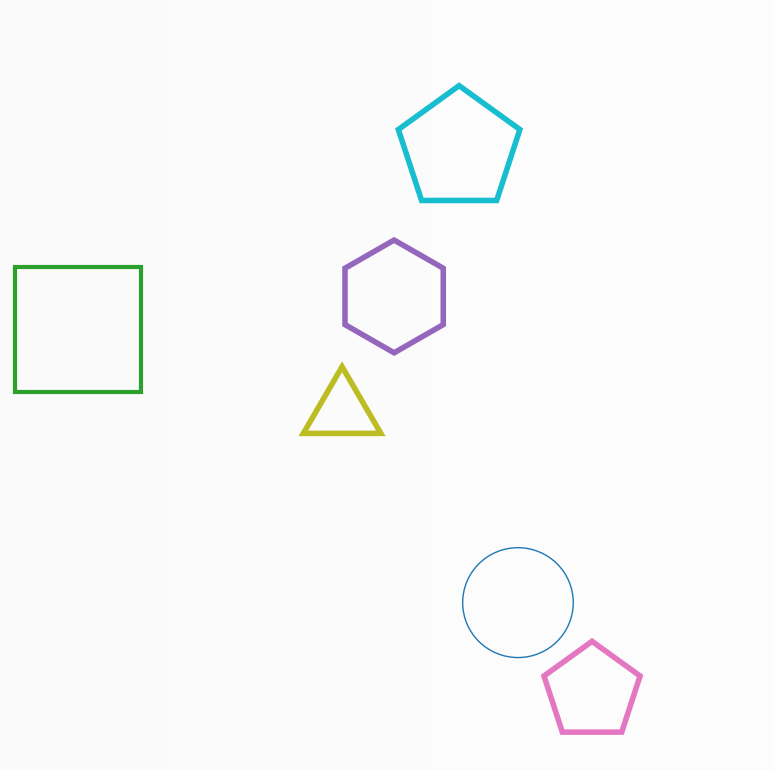[{"shape": "circle", "thickness": 0.5, "radius": 0.36, "center": [0.668, 0.217]}, {"shape": "square", "thickness": 1.5, "radius": 0.41, "center": [0.101, 0.572]}, {"shape": "hexagon", "thickness": 2, "radius": 0.37, "center": [0.509, 0.615]}, {"shape": "pentagon", "thickness": 2, "radius": 0.33, "center": [0.764, 0.102]}, {"shape": "triangle", "thickness": 2, "radius": 0.29, "center": [0.441, 0.466]}, {"shape": "pentagon", "thickness": 2, "radius": 0.41, "center": [0.592, 0.806]}]